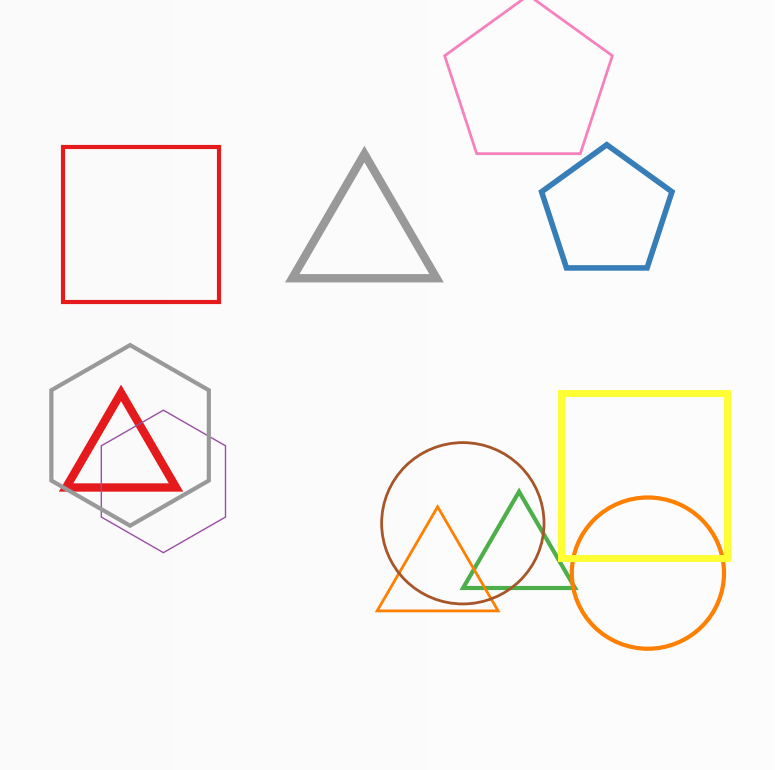[{"shape": "triangle", "thickness": 3, "radius": 0.41, "center": [0.156, 0.408]}, {"shape": "square", "thickness": 1.5, "radius": 0.5, "center": [0.182, 0.708]}, {"shape": "pentagon", "thickness": 2, "radius": 0.44, "center": [0.783, 0.724]}, {"shape": "triangle", "thickness": 1.5, "radius": 0.42, "center": [0.67, 0.278]}, {"shape": "hexagon", "thickness": 0.5, "radius": 0.46, "center": [0.211, 0.375]}, {"shape": "circle", "thickness": 1.5, "radius": 0.49, "center": [0.836, 0.256]}, {"shape": "triangle", "thickness": 1, "radius": 0.45, "center": [0.565, 0.252]}, {"shape": "square", "thickness": 2.5, "radius": 0.54, "center": [0.831, 0.383]}, {"shape": "circle", "thickness": 1, "radius": 0.52, "center": [0.597, 0.32]}, {"shape": "pentagon", "thickness": 1, "radius": 0.57, "center": [0.682, 0.892]}, {"shape": "triangle", "thickness": 3, "radius": 0.54, "center": [0.47, 0.692]}, {"shape": "hexagon", "thickness": 1.5, "radius": 0.59, "center": [0.168, 0.435]}]